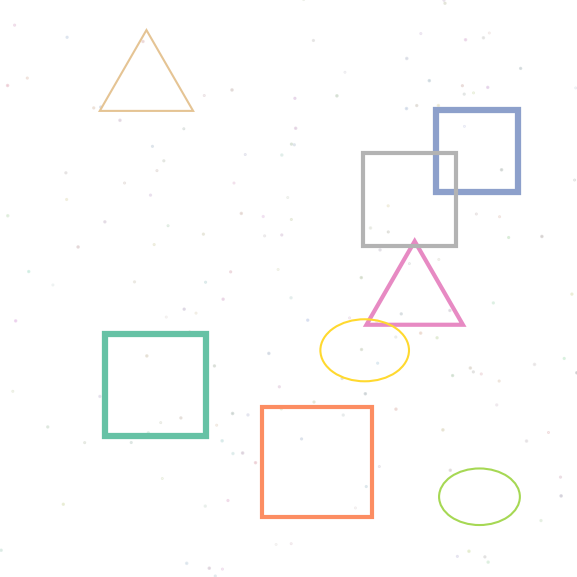[{"shape": "square", "thickness": 3, "radius": 0.44, "center": [0.269, 0.333]}, {"shape": "square", "thickness": 2, "radius": 0.47, "center": [0.549, 0.199]}, {"shape": "square", "thickness": 3, "radius": 0.36, "center": [0.826, 0.738]}, {"shape": "triangle", "thickness": 2, "radius": 0.48, "center": [0.718, 0.485]}, {"shape": "oval", "thickness": 1, "radius": 0.35, "center": [0.83, 0.139]}, {"shape": "oval", "thickness": 1, "radius": 0.38, "center": [0.631, 0.393]}, {"shape": "triangle", "thickness": 1, "radius": 0.47, "center": [0.254, 0.854]}, {"shape": "square", "thickness": 2, "radius": 0.41, "center": [0.709, 0.653]}]